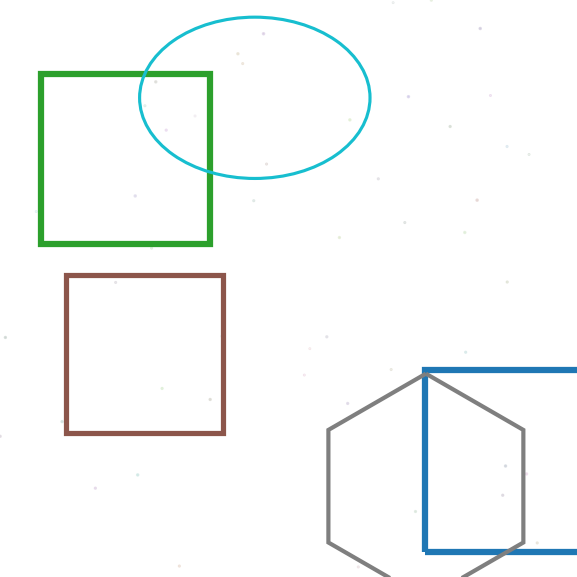[{"shape": "square", "thickness": 3, "radius": 0.79, "center": [0.894, 0.201]}, {"shape": "square", "thickness": 3, "radius": 0.74, "center": [0.217, 0.724]}, {"shape": "square", "thickness": 2.5, "radius": 0.68, "center": [0.25, 0.386]}, {"shape": "hexagon", "thickness": 2, "radius": 0.97, "center": [0.737, 0.157]}, {"shape": "oval", "thickness": 1.5, "radius": 1.0, "center": [0.441, 0.83]}]